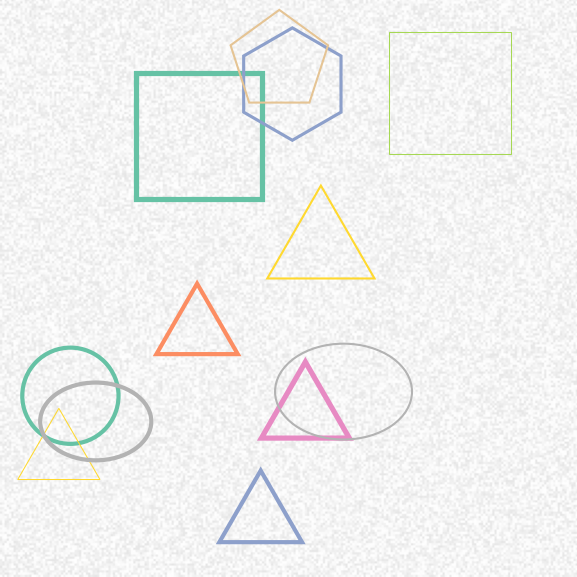[{"shape": "square", "thickness": 2.5, "radius": 0.55, "center": [0.344, 0.764]}, {"shape": "circle", "thickness": 2, "radius": 0.42, "center": [0.122, 0.314]}, {"shape": "triangle", "thickness": 2, "radius": 0.41, "center": [0.341, 0.427]}, {"shape": "triangle", "thickness": 2, "radius": 0.41, "center": [0.451, 0.102]}, {"shape": "hexagon", "thickness": 1.5, "radius": 0.49, "center": [0.506, 0.854]}, {"shape": "triangle", "thickness": 2.5, "radius": 0.44, "center": [0.529, 0.284]}, {"shape": "square", "thickness": 0.5, "radius": 0.53, "center": [0.779, 0.839]}, {"shape": "triangle", "thickness": 1, "radius": 0.54, "center": [0.556, 0.571]}, {"shape": "triangle", "thickness": 0.5, "radius": 0.41, "center": [0.102, 0.21]}, {"shape": "pentagon", "thickness": 1, "radius": 0.44, "center": [0.484, 0.893]}, {"shape": "oval", "thickness": 1, "radius": 0.59, "center": [0.595, 0.321]}, {"shape": "oval", "thickness": 2, "radius": 0.48, "center": [0.166, 0.269]}]